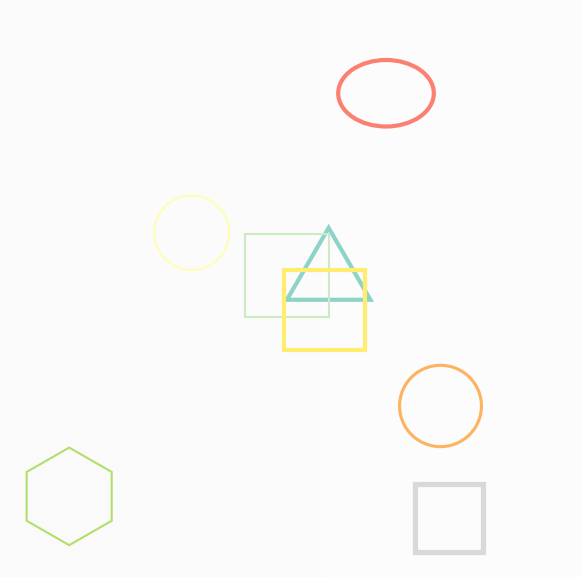[{"shape": "triangle", "thickness": 2, "radius": 0.41, "center": [0.565, 0.522]}, {"shape": "circle", "thickness": 1, "radius": 0.32, "center": [0.33, 0.596]}, {"shape": "oval", "thickness": 2, "radius": 0.41, "center": [0.664, 0.838]}, {"shape": "circle", "thickness": 1.5, "radius": 0.35, "center": [0.758, 0.296]}, {"shape": "hexagon", "thickness": 1, "radius": 0.42, "center": [0.119, 0.14]}, {"shape": "square", "thickness": 2.5, "radius": 0.29, "center": [0.772, 0.103]}, {"shape": "square", "thickness": 1, "radius": 0.36, "center": [0.494, 0.523]}, {"shape": "square", "thickness": 2, "radius": 0.35, "center": [0.559, 0.462]}]